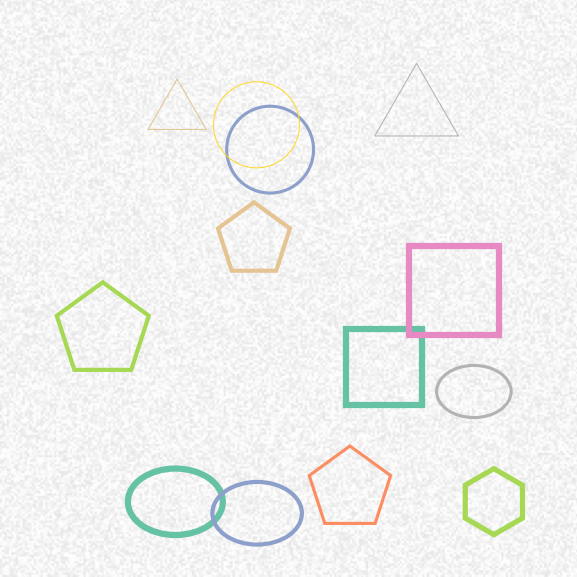[{"shape": "oval", "thickness": 3, "radius": 0.41, "center": [0.304, 0.13]}, {"shape": "square", "thickness": 3, "radius": 0.33, "center": [0.664, 0.364]}, {"shape": "pentagon", "thickness": 1.5, "radius": 0.37, "center": [0.606, 0.153]}, {"shape": "circle", "thickness": 1.5, "radius": 0.38, "center": [0.468, 0.74]}, {"shape": "oval", "thickness": 2, "radius": 0.39, "center": [0.445, 0.11]}, {"shape": "square", "thickness": 3, "radius": 0.39, "center": [0.787, 0.496]}, {"shape": "pentagon", "thickness": 2, "radius": 0.42, "center": [0.178, 0.427]}, {"shape": "hexagon", "thickness": 2.5, "radius": 0.29, "center": [0.855, 0.13]}, {"shape": "circle", "thickness": 0.5, "radius": 0.37, "center": [0.444, 0.783]}, {"shape": "pentagon", "thickness": 2, "radius": 0.33, "center": [0.44, 0.583]}, {"shape": "triangle", "thickness": 0.5, "radius": 0.29, "center": [0.307, 0.804]}, {"shape": "triangle", "thickness": 0.5, "radius": 0.42, "center": [0.721, 0.806]}, {"shape": "oval", "thickness": 1.5, "radius": 0.32, "center": [0.821, 0.321]}]